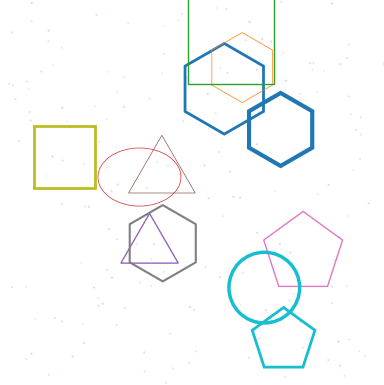[{"shape": "hexagon", "thickness": 3, "radius": 0.47, "center": [0.729, 0.664]}, {"shape": "hexagon", "thickness": 2, "radius": 0.59, "center": [0.583, 0.769]}, {"shape": "hexagon", "thickness": 0.5, "radius": 0.45, "center": [0.629, 0.824]}, {"shape": "square", "thickness": 1, "radius": 0.56, "center": [0.6, 0.894]}, {"shape": "oval", "thickness": 0.5, "radius": 0.54, "center": [0.362, 0.54]}, {"shape": "triangle", "thickness": 1, "radius": 0.43, "center": [0.388, 0.36]}, {"shape": "triangle", "thickness": 0.5, "radius": 0.5, "center": [0.42, 0.549]}, {"shape": "pentagon", "thickness": 1, "radius": 0.54, "center": [0.787, 0.343]}, {"shape": "hexagon", "thickness": 1.5, "radius": 0.5, "center": [0.423, 0.368]}, {"shape": "square", "thickness": 2, "radius": 0.4, "center": [0.167, 0.593]}, {"shape": "circle", "thickness": 2.5, "radius": 0.46, "center": [0.686, 0.253]}, {"shape": "pentagon", "thickness": 2, "radius": 0.43, "center": [0.737, 0.116]}]